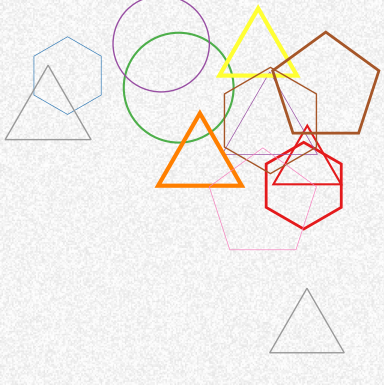[{"shape": "hexagon", "thickness": 2, "radius": 0.56, "center": [0.789, 0.518]}, {"shape": "triangle", "thickness": 1.5, "radius": 0.51, "center": [0.798, 0.572]}, {"shape": "hexagon", "thickness": 0.5, "radius": 0.5, "center": [0.176, 0.804]}, {"shape": "circle", "thickness": 1.5, "radius": 0.71, "center": [0.464, 0.772]}, {"shape": "triangle", "thickness": 0.5, "radius": 0.71, "center": [0.701, 0.67]}, {"shape": "circle", "thickness": 1, "radius": 0.63, "center": [0.419, 0.886]}, {"shape": "triangle", "thickness": 3, "radius": 0.63, "center": [0.519, 0.58]}, {"shape": "triangle", "thickness": 3, "radius": 0.58, "center": [0.671, 0.862]}, {"shape": "hexagon", "thickness": 1, "radius": 0.69, "center": [0.702, 0.687]}, {"shape": "pentagon", "thickness": 2, "radius": 0.73, "center": [0.846, 0.772]}, {"shape": "pentagon", "thickness": 0.5, "radius": 0.73, "center": [0.683, 0.47]}, {"shape": "triangle", "thickness": 1, "radius": 0.56, "center": [0.797, 0.14]}, {"shape": "triangle", "thickness": 1, "radius": 0.64, "center": [0.125, 0.702]}]